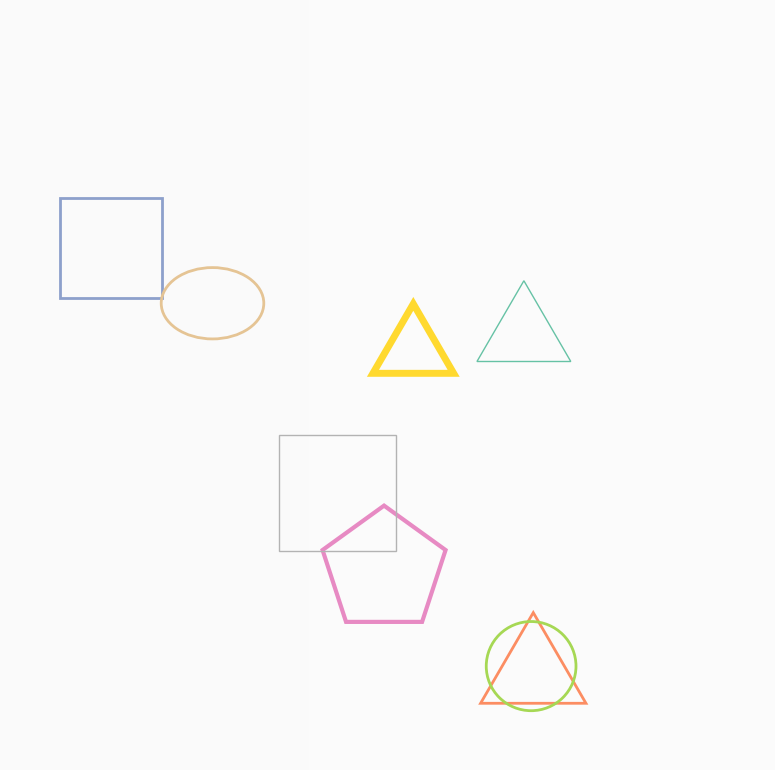[{"shape": "triangle", "thickness": 0.5, "radius": 0.35, "center": [0.676, 0.565]}, {"shape": "triangle", "thickness": 1, "radius": 0.39, "center": [0.688, 0.126]}, {"shape": "square", "thickness": 1, "radius": 0.33, "center": [0.143, 0.678]}, {"shape": "pentagon", "thickness": 1.5, "radius": 0.42, "center": [0.496, 0.26]}, {"shape": "circle", "thickness": 1, "radius": 0.29, "center": [0.685, 0.135]}, {"shape": "triangle", "thickness": 2.5, "radius": 0.3, "center": [0.533, 0.545]}, {"shape": "oval", "thickness": 1, "radius": 0.33, "center": [0.274, 0.606]}, {"shape": "square", "thickness": 0.5, "radius": 0.38, "center": [0.435, 0.359]}]